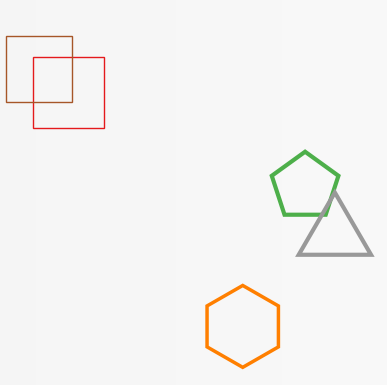[{"shape": "square", "thickness": 1, "radius": 0.46, "center": [0.177, 0.761]}, {"shape": "pentagon", "thickness": 3, "radius": 0.45, "center": [0.787, 0.515]}, {"shape": "hexagon", "thickness": 2.5, "radius": 0.53, "center": [0.626, 0.152]}, {"shape": "square", "thickness": 1, "radius": 0.42, "center": [0.1, 0.821]}, {"shape": "triangle", "thickness": 3, "radius": 0.54, "center": [0.864, 0.392]}]